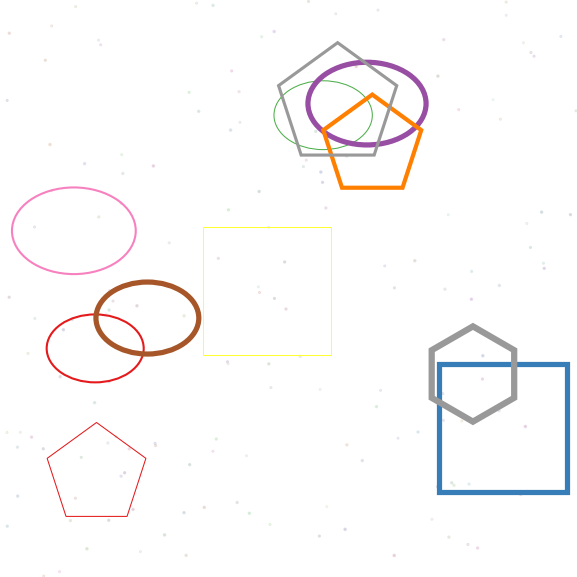[{"shape": "oval", "thickness": 1, "radius": 0.42, "center": [0.165, 0.396]}, {"shape": "pentagon", "thickness": 0.5, "radius": 0.45, "center": [0.167, 0.178]}, {"shape": "square", "thickness": 2.5, "radius": 0.55, "center": [0.871, 0.257]}, {"shape": "oval", "thickness": 0.5, "radius": 0.43, "center": [0.56, 0.8]}, {"shape": "oval", "thickness": 2.5, "radius": 0.51, "center": [0.636, 0.82]}, {"shape": "pentagon", "thickness": 2, "radius": 0.45, "center": [0.645, 0.746]}, {"shape": "square", "thickness": 0.5, "radius": 0.55, "center": [0.463, 0.495]}, {"shape": "oval", "thickness": 2.5, "radius": 0.45, "center": [0.255, 0.448]}, {"shape": "oval", "thickness": 1, "radius": 0.54, "center": [0.128, 0.6]}, {"shape": "pentagon", "thickness": 1.5, "radius": 0.54, "center": [0.585, 0.818]}, {"shape": "hexagon", "thickness": 3, "radius": 0.41, "center": [0.819, 0.351]}]